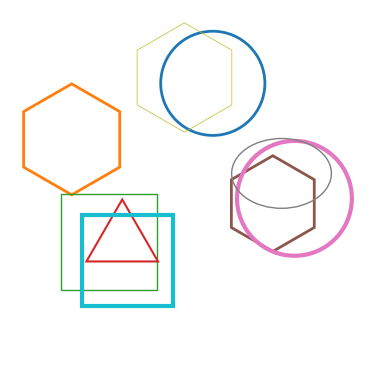[{"shape": "circle", "thickness": 2, "radius": 0.68, "center": [0.553, 0.784]}, {"shape": "hexagon", "thickness": 2, "radius": 0.72, "center": [0.186, 0.638]}, {"shape": "square", "thickness": 1, "radius": 0.62, "center": [0.282, 0.37]}, {"shape": "triangle", "thickness": 1.5, "radius": 0.54, "center": [0.317, 0.375]}, {"shape": "hexagon", "thickness": 2, "radius": 0.62, "center": [0.709, 0.471]}, {"shape": "circle", "thickness": 3, "radius": 0.75, "center": [0.765, 0.485]}, {"shape": "oval", "thickness": 1, "radius": 0.65, "center": [0.731, 0.55]}, {"shape": "hexagon", "thickness": 0.5, "radius": 0.71, "center": [0.479, 0.799]}, {"shape": "square", "thickness": 3, "radius": 0.59, "center": [0.331, 0.324]}]